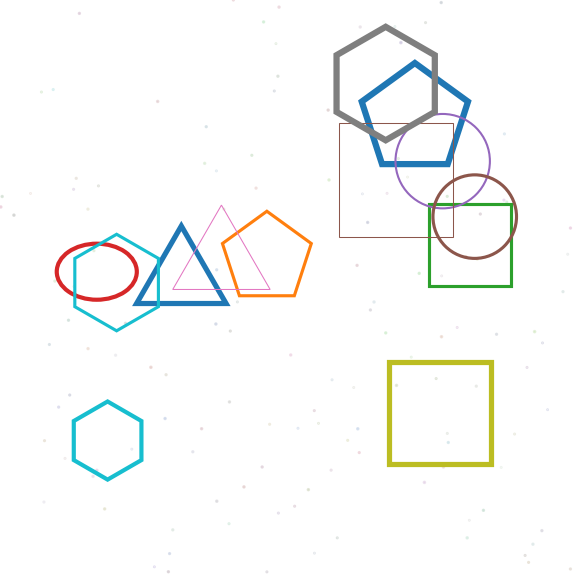[{"shape": "triangle", "thickness": 2.5, "radius": 0.45, "center": [0.314, 0.518]}, {"shape": "pentagon", "thickness": 3, "radius": 0.48, "center": [0.718, 0.793]}, {"shape": "pentagon", "thickness": 1.5, "radius": 0.4, "center": [0.462, 0.552]}, {"shape": "square", "thickness": 1.5, "radius": 0.35, "center": [0.814, 0.575]}, {"shape": "oval", "thickness": 2, "radius": 0.35, "center": [0.168, 0.529]}, {"shape": "circle", "thickness": 1, "radius": 0.41, "center": [0.767, 0.72]}, {"shape": "circle", "thickness": 1.5, "radius": 0.36, "center": [0.822, 0.624]}, {"shape": "square", "thickness": 0.5, "radius": 0.49, "center": [0.686, 0.687]}, {"shape": "triangle", "thickness": 0.5, "radius": 0.49, "center": [0.383, 0.547]}, {"shape": "hexagon", "thickness": 3, "radius": 0.49, "center": [0.668, 0.854]}, {"shape": "square", "thickness": 2.5, "radius": 0.44, "center": [0.762, 0.284]}, {"shape": "hexagon", "thickness": 2, "radius": 0.34, "center": [0.186, 0.236]}, {"shape": "hexagon", "thickness": 1.5, "radius": 0.42, "center": [0.202, 0.51]}]